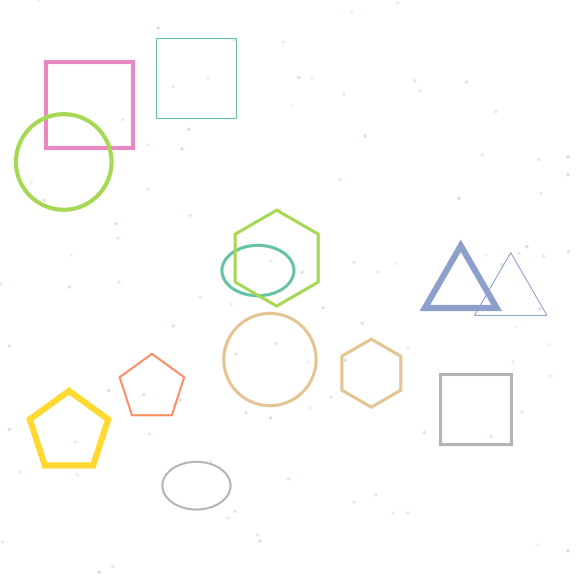[{"shape": "oval", "thickness": 1.5, "radius": 0.31, "center": [0.447, 0.531]}, {"shape": "square", "thickness": 0.5, "radius": 0.34, "center": [0.339, 0.864]}, {"shape": "pentagon", "thickness": 1, "radius": 0.29, "center": [0.263, 0.328]}, {"shape": "triangle", "thickness": 3, "radius": 0.36, "center": [0.798, 0.502]}, {"shape": "triangle", "thickness": 0.5, "radius": 0.36, "center": [0.884, 0.489]}, {"shape": "square", "thickness": 2, "radius": 0.37, "center": [0.155, 0.817]}, {"shape": "circle", "thickness": 2, "radius": 0.41, "center": [0.11, 0.719]}, {"shape": "hexagon", "thickness": 1.5, "radius": 0.42, "center": [0.479, 0.552]}, {"shape": "pentagon", "thickness": 3, "radius": 0.36, "center": [0.119, 0.251]}, {"shape": "circle", "thickness": 1.5, "radius": 0.4, "center": [0.467, 0.377]}, {"shape": "hexagon", "thickness": 1.5, "radius": 0.29, "center": [0.643, 0.353]}, {"shape": "oval", "thickness": 1, "radius": 0.3, "center": [0.34, 0.158]}, {"shape": "square", "thickness": 1.5, "radius": 0.31, "center": [0.823, 0.291]}]